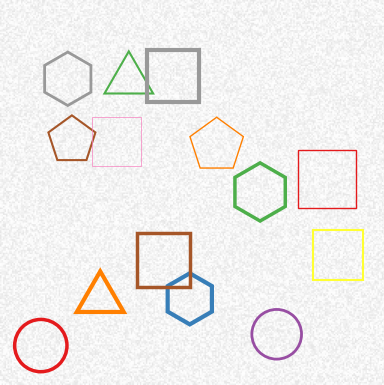[{"shape": "square", "thickness": 1, "radius": 0.38, "center": [0.849, 0.535]}, {"shape": "circle", "thickness": 2.5, "radius": 0.34, "center": [0.106, 0.102]}, {"shape": "hexagon", "thickness": 3, "radius": 0.33, "center": [0.493, 0.224]}, {"shape": "triangle", "thickness": 1.5, "radius": 0.36, "center": [0.335, 0.794]}, {"shape": "hexagon", "thickness": 2.5, "radius": 0.38, "center": [0.676, 0.501]}, {"shape": "circle", "thickness": 2, "radius": 0.32, "center": [0.719, 0.132]}, {"shape": "pentagon", "thickness": 1, "radius": 0.36, "center": [0.563, 0.623]}, {"shape": "triangle", "thickness": 3, "radius": 0.35, "center": [0.26, 0.225]}, {"shape": "square", "thickness": 1.5, "radius": 0.33, "center": [0.878, 0.338]}, {"shape": "square", "thickness": 2.5, "radius": 0.35, "center": [0.424, 0.325]}, {"shape": "pentagon", "thickness": 1.5, "radius": 0.32, "center": [0.187, 0.636]}, {"shape": "square", "thickness": 0.5, "radius": 0.32, "center": [0.302, 0.633]}, {"shape": "square", "thickness": 3, "radius": 0.34, "center": [0.448, 0.803]}, {"shape": "hexagon", "thickness": 2, "radius": 0.35, "center": [0.176, 0.795]}]